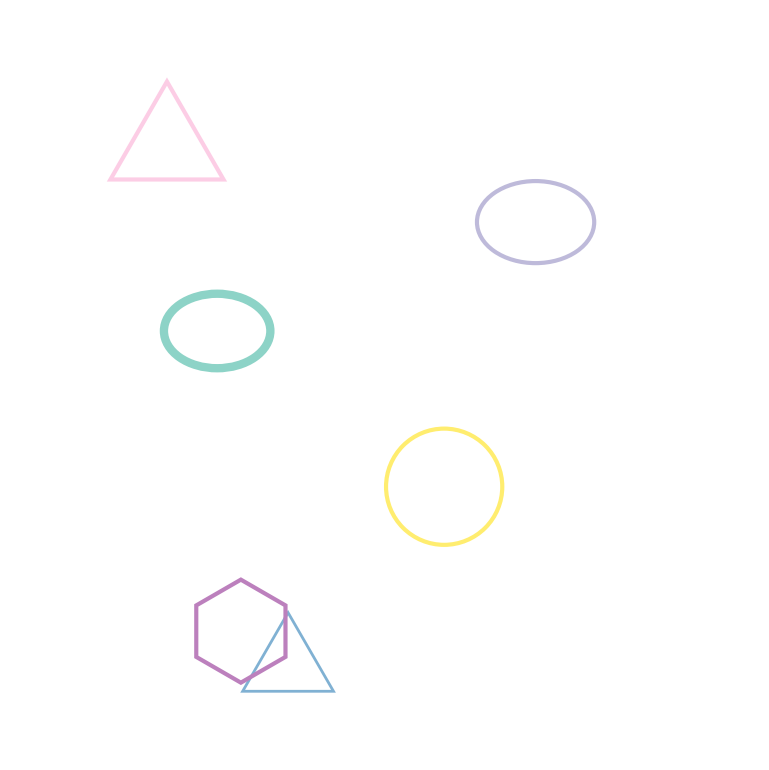[{"shape": "oval", "thickness": 3, "radius": 0.35, "center": [0.282, 0.57]}, {"shape": "oval", "thickness": 1.5, "radius": 0.38, "center": [0.696, 0.712]}, {"shape": "triangle", "thickness": 1, "radius": 0.34, "center": [0.374, 0.136]}, {"shape": "triangle", "thickness": 1.5, "radius": 0.42, "center": [0.217, 0.809]}, {"shape": "hexagon", "thickness": 1.5, "radius": 0.33, "center": [0.313, 0.18]}, {"shape": "circle", "thickness": 1.5, "radius": 0.38, "center": [0.577, 0.368]}]